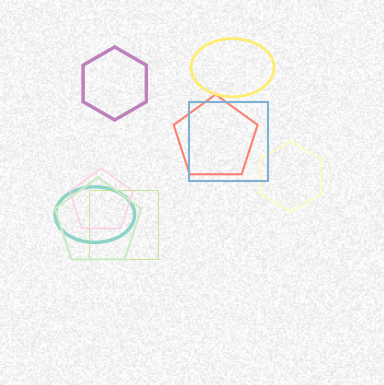[{"shape": "oval", "thickness": 2.5, "radius": 0.52, "center": [0.246, 0.442]}, {"shape": "hexagon", "thickness": 1, "radius": 0.46, "center": [0.755, 0.542]}, {"shape": "pentagon", "thickness": 1.5, "radius": 0.57, "center": [0.56, 0.64]}, {"shape": "square", "thickness": 1.5, "radius": 0.51, "center": [0.593, 0.633]}, {"shape": "square", "thickness": 0.5, "radius": 0.45, "center": [0.321, 0.416]}, {"shape": "pentagon", "thickness": 1, "radius": 0.43, "center": [0.263, 0.477]}, {"shape": "hexagon", "thickness": 2.5, "radius": 0.47, "center": [0.298, 0.783]}, {"shape": "pentagon", "thickness": 1.5, "radius": 0.59, "center": [0.255, 0.422]}, {"shape": "oval", "thickness": 2, "radius": 0.54, "center": [0.604, 0.824]}]